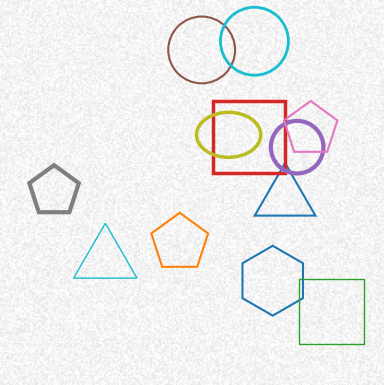[{"shape": "hexagon", "thickness": 1.5, "radius": 0.45, "center": [0.708, 0.271]}, {"shape": "triangle", "thickness": 1.5, "radius": 0.45, "center": [0.74, 0.485]}, {"shape": "pentagon", "thickness": 1.5, "radius": 0.39, "center": [0.467, 0.37]}, {"shape": "square", "thickness": 1, "radius": 0.42, "center": [0.86, 0.191]}, {"shape": "square", "thickness": 2.5, "radius": 0.47, "center": [0.646, 0.645]}, {"shape": "circle", "thickness": 3, "radius": 0.34, "center": [0.772, 0.618]}, {"shape": "circle", "thickness": 1.5, "radius": 0.43, "center": [0.524, 0.87]}, {"shape": "pentagon", "thickness": 1.5, "radius": 0.36, "center": [0.807, 0.665]}, {"shape": "pentagon", "thickness": 3, "radius": 0.34, "center": [0.14, 0.503]}, {"shape": "oval", "thickness": 2.5, "radius": 0.42, "center": [0.594, 0.65]}, {"shape": "circle", "thickness": 2, "radius": 0.44, "center": [0.661, 0.893]}, {"shape": "triangle", "thickness": 1, "radius": 0.48, "center": [0.274, 0.325]}]